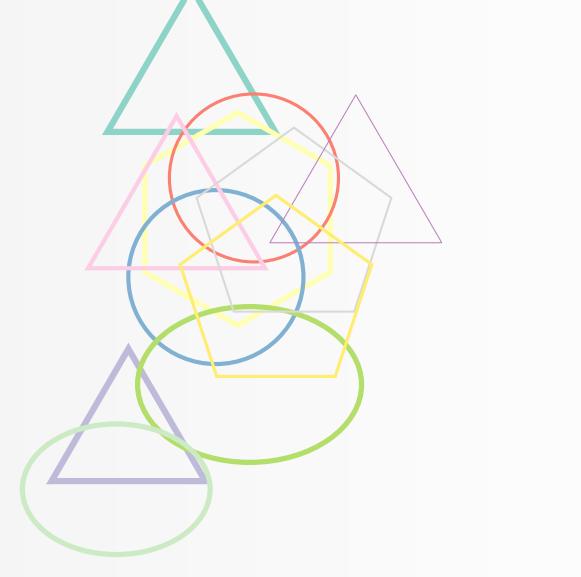[{"shape": "triangle", "thickness": 3, "radius": 0.83, "center": [0.329, 0.854]}, {"shape": "hexagon", "thickness": 2.5, "radius": 0.92, "center": [0.409, 0.62]}, {"shape": "triangle", "thickness": 3, "radius": 0.76, "center": [0.221, 0.242]}, {"shape": "circle", "thickness": 1.5, "radius": 0.73, "center": [0.437, 0.691]}, {"shape": "circle", "thickness": 2, "radius": 0.75, "center": [0.371, 0.519]}, {"shape": "oval", "thickness": 2.5, "radius": 0.96, "center": [0.429, 0.333]}, {"shape": "triangle", "thickness": 2, "radius": 0.88, "center": [0.304, 0.623]}, {"shape": "pentagon", "thickness": 1, "radius": 0.88, "center": [0.506, 0.602]}, {"shape": "triangle", "thickness": 0.5, "radius": 0.85, "center": [0.612, 0.664]}, {"shape": "oval", "thickness": 2.5, "radius": 0.81, "center": [0.2, 0.152]}, {"shape": "pentagon", "thickness": 1.5, "radius": 0.87, "center": [0.475, 0.487]}]